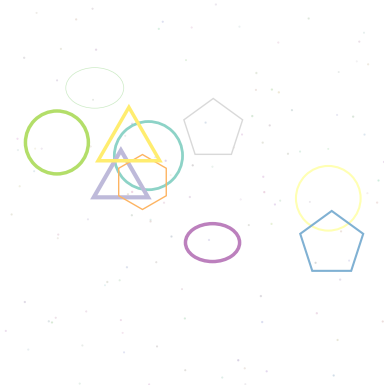[{"shape": "circle", "thickness": 2, "radius": 0.44, "center": [0.386, 0.596]}, {"shape": "circle", "thickness": 1.5, "radius": 0.42, "center": [0.853, 0.485]}, {"shape": "triangle", "thickness": 3, "radius": 0.41, "center": [0.314, 0.528]}, {"shape": "pentagon", "thickness": 1.5, "radius": 0.43, "center": [0.862, 0.366]}, {"shape": "hexagon", "thickness": 1, "radius": 0.36, "center": [0.37, 0.527]}, {"shape": "circle", "thickness": 2.5, "radius": 0.41, "center": [0.148, 0.63]}, {"shape": "pentagon", "thickness": 1, "radius": 0.4, "center": [0.554, 0.664]}, {"shape": "oval", "thickness": 2.5, "radius": 0.35, "center": [0.552, 0.37]}, {"shape": "oval", "thickness": 0.5, "radius": 0.38, "center": [0.246, 0.772]}, {"shape": "triangle", "thickness": 2.5, "radius": 0.46, "center": [0.335, 0.629]}]